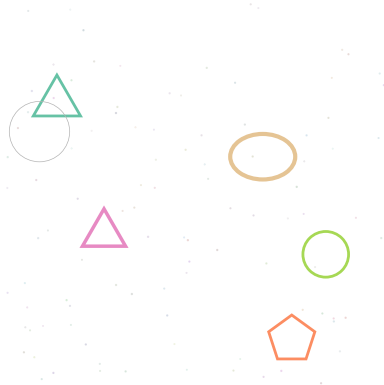[{"shape": "triangle", "thickness": 2, "radius": 0.35, "center": [0.148, 0.734]}, {"shape": "pentagon", "thickness": 2, "radius": 0.32, "center": [0.758, 0.119]}, {"shape": "triangle", "thickness": 2.5, "radius": 0.32, "center": [0.27, 0.393]}, {"shape": "circle", "thickness": 2, "radius": 0.3, "center": [0.846, 0.339]}, {"shape": "oval", "thickness": 3, "radius": 0.42, "center": [0.682, 0.593]}, {"shape": "circle", "thickness": 0.5, "radius": 0.39, "center": [0.103, 0.658]}]